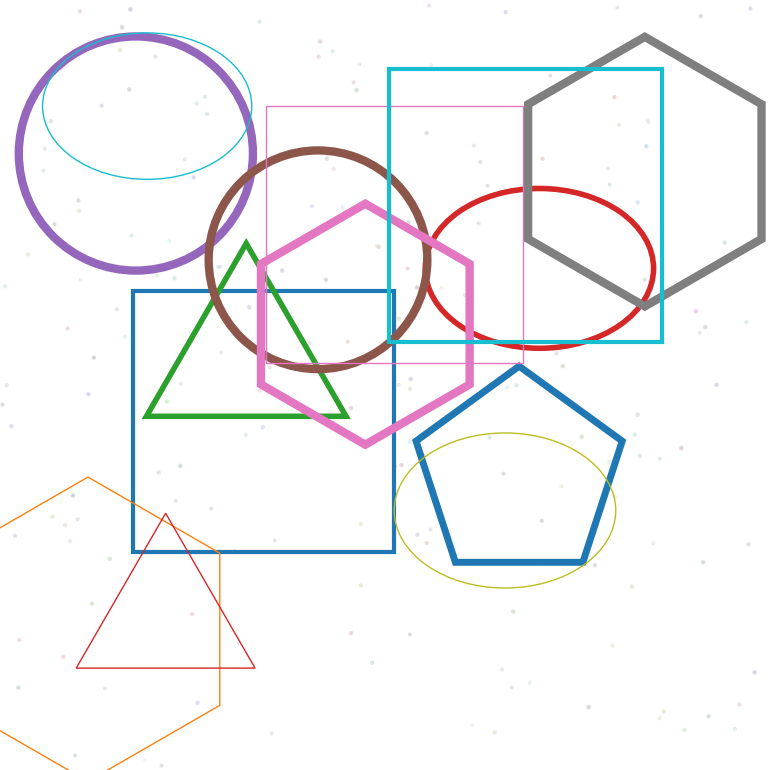[{"shape": "pentagon", "thickness": 2.5, "radius": 0.7, "center": [0.674, 0.384]}, {"shape": "square", "thickness": 1.5, "radius": 0.85, "center": [0.342, 0.453]}, {"shape": "hexagon", "thickness": 0.5, "radius": 0.99, "center": [0.114, 0.183]}, {"shape": "triangle", "thickness": 2, "radius": 0.75, "center": [0.32, 0.534]}, {"shape": "oval", "thickness": 2, "radius": 0.74, "center": [0.701, 0.651]}, {"shape": "triangle", "thickness": 0.5, "radius": 0.67, "center": [0.215, 0.199]}, {"shape": "circle", "thickness": 3, "radius": 0.76, "center": [0.176, 0.801]}, {"shape": "circle", "thickness": 3, "radius": 0.71, "center": [0.413, 0.663]}, {"shape": "square", "thickness": 0.5, "radius": 0.83, "center": [0.512, 0.696]}, {"shape": "hexagon", "thickness": 3, "radius": 0.78, "center": [0.474, 0.579]}, {"shape": "hexagon", "thickness": 3, "radius": 0.88, "center": [0.837, 0.777]}, {"shape": "oval", "thickness": 0.5, "radius": 0.72, "center": [0.656, 0.337]}, {"shape": "oval", "thickness": 0.5, "radius": 0.68, "center": [0.191, 0.862]}, {"shape": "square", "thickness": 1.5, "radius": 0.89, "center": [0.683, 0.733]}]